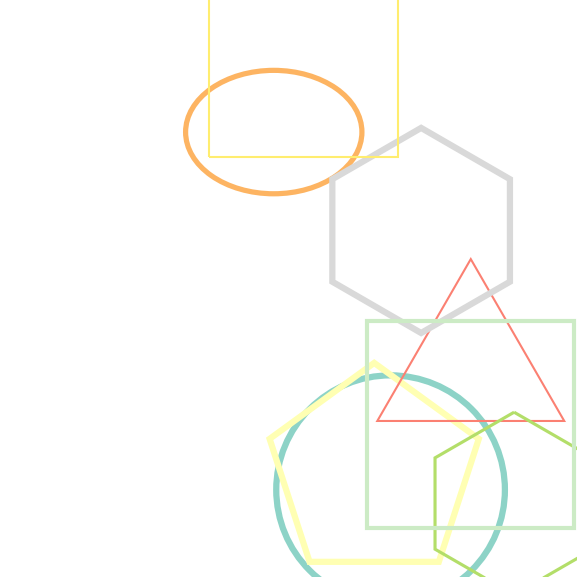[{"shape": "circle", "thickness": 3, "radius": 0.99, "center": [0.676, 0.151]}, {"shape": "pentagon", "thickness": 3, "radius": 0.95, "center": [0.648, 0.18]}, {"shape": "triangle", "thickness": 1, "radius": 0.93, "center": [0.815, 0.364]}, {"shape": "oval", "thickness": 2.5, "radius": 0.76, "center": [0.474, 0.77]}, {"shape": "hexagon", "thickness": 1.5, "radius": 0.79, "center": [0.89, 0.127]}, {"shape": "hexagon", "thickness": 3, "radius": 0.89, "center": [0.729, 0.6]}, {"shape": "square", "thickness": 2, "radius": 0.9, "center": [0.814, 0.264]}, {"shape": "square", "thickness": 1, "radius": 0.82, "center": [0.525, 0.892]}]